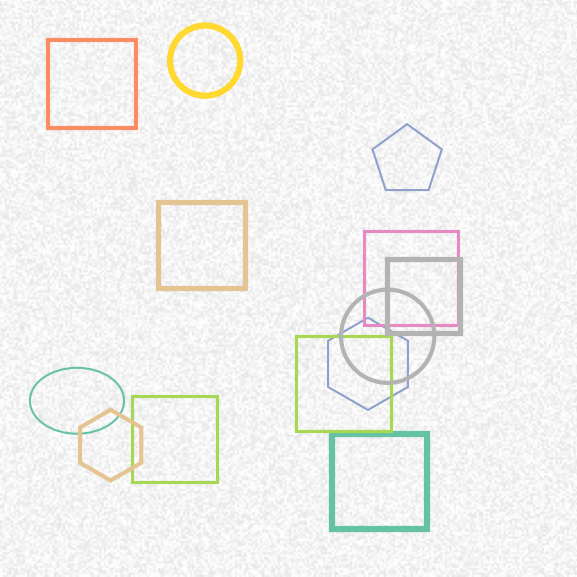[{"shape": "square", "thickness": 3, "radius": 0.41, "center": [0.657, 0.166]}, {"shape": "oval", "thickness": 1, "radius": 0.41, "center": [0.133, 0.305]}, {"shape": "square", "thickness": 2, "radius": 0.38, "center": [0.159, 0.853]}, {"shape": "pentagon", "thickness": 1, "radius": 0.32, "center": [0.705, 0.721]}, {"shape": "hexagon", "thickness": 1, "radius": 0.4, "center": [0.637, 0.369]}, {"shape": "square", "thickness": 1.5, "radius": 0.41, "center": [0.711, 0.518]}, {"shape": "square", "thickness": 1.5, "radius": 0.41, "center": [0.595, 0.335]}, {"shape": "square", "thickness": 1.5, "radius": 0.37, "center": [0.302, 0.239]}, {"shape": "circle", "thickness": 3, "radius": 0.3, "center": [0.355, 0.894]}, {"shape": "hexagon", "thickness": 2, "radius": 0.31, "center": [0.192, 0.228]}, {"shape": "square", "thickness": 2.5, "radius": 0.37, "center": [0.349, 0.574]}, {"shape": "square", "thickness": 2.5, "radius": 0.32, "center": [0.733, 0.487]}, {"shape": "circle", "thickness": 2, "radius": 0.4, "center": [0.671, 0.417]}]